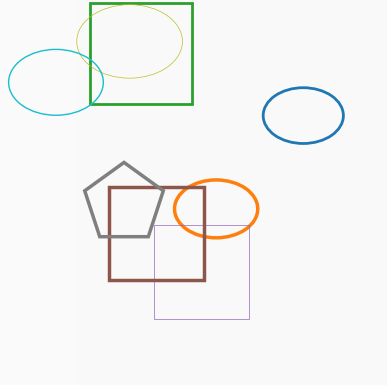[{"shape": "oval", "thickness": 2, "radius": 0.52, "center": [0.783, 0.7]}, {"shape": "oval", "thickness": 2.5, "radius": 0.54, "center": [0.558, 0.457]}, {"shape": "square", "thickness": 2, "radius": 0.66, "center": [0.364, 0.86]}, {"shape": "square", "thickness": 0.5, "radius": 0.61, "center": [0.519, 0.293]}, {"shape": "square", "thickness": 2.5, "radius": 0.61, "center": [0.404, 0.393]}, {"shape": "pentagon", "thickness": 2.5, "radius": 0.53, "center": [0.32, 0.471]}, {"shape": "oval", "thickness": 0.5, "radius": 0.68, "center": [0.334, 0.892]}, {"shape": "oval", "thickness": 1, "radius": 0.61, "center": [0.144, 0.786]}]